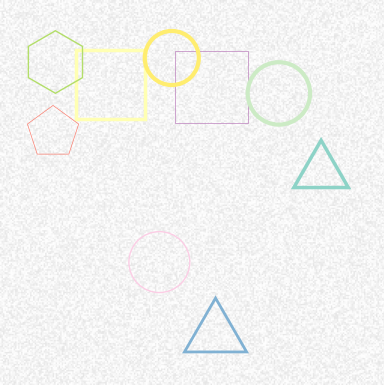[{"shape": "triangle", "thickness": 2.5, "radius": 0.41, "center": [0.834, 0.554]}, {"shape": "square", "thickness": 2.5, "radius": 0.45, "center": [0.287, 0.78]}, {"shape": "pentagon", "thickness": 0.5, "radius": 0.35, "center": [0.138, 0.656]}, {"shape": "triangle", "thickness": 2, "radius": 0.47, "center": [0.56, 0.133]}, {"shape": "hexagon", "thickness": 1, "radius": 0.41, "center": [0.144, 0.839]}, {"shape": "circle", "thickness": 1, "radius": 0.4, "center": [0.414, 0.319]}, {"shape": "square", "thickness": 0.5, "radius": 0.47, "center": [0.549, 0.775]}, {"shape": "circle", "thickness": 3, "radius": 0.41, "center": [0.724, 0.757]}, {"shape": "circle", "thickness": 3, "radius": 0.35, "center": [0.446, 0.849]}]